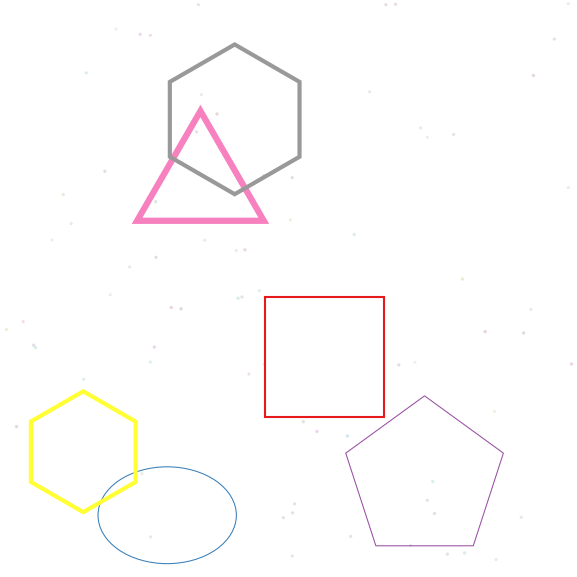[{"shape": "square", "thickness": 1, "radius": 0.52, "center": [0.563, 0.381]}, {"shape": "oval", "thickness": 0.5, "radius": 0.6, "center": [0.29, 0.107]}, {"shape": "pentagon", "thickness": 0.5, "radius": 0.72, "center": [0.735, 0.17]}, {"shape": "hexagon", "thickness": 2, "radius": 0.52, "center": [0.144, 0.217]}, {"shape": "triangle", "thickness": 3, "radius": 0.63, "center": [0.347, 0.68]}, {"shape": "hexagon", "thickness": 2, "radius": 0.65, "center": [0.406, 0.793]}]